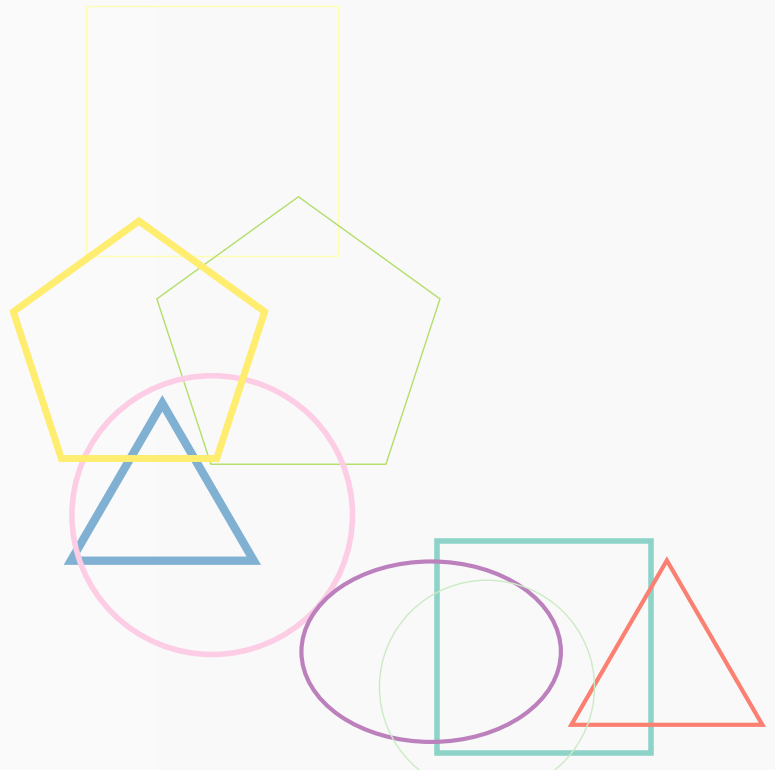[{"shape": "square", "thickness": 2, "radius": 0.69, "center": [0.702, 0.16]}, {"shape": "square", "thickness": 0.5, "radius": 0.81, "center": [0.273, 0.83]}, {"shape": "triangle", "thickness": 1.5, "radius": 0.71, "center": [0.86, 0.13]}, {"shape": "triangle", "thickness": 3, "radius": 0.68, "center": [0.209, 0.34]}, {"shape": "pentagon", "thickness": 0.5, "radius": 0.96, "center": [0.385, 0.552]}, {"shape": "circle", "thickness": 2, "radius": 0.91, "center": [0.274, 0.331]}, {"shape": "oval", "thickness": 1.5, "radius": 0.84, "center": [0.556, 0.154]}, {"shape": "circle", "thickness": 0.5, "radius": 0.69, "center": [0.628, 0.108]}, {"shape": "pentagon", "thickness": 2.5, "radius": 0.85, "center": [0.179, 0.542]}]